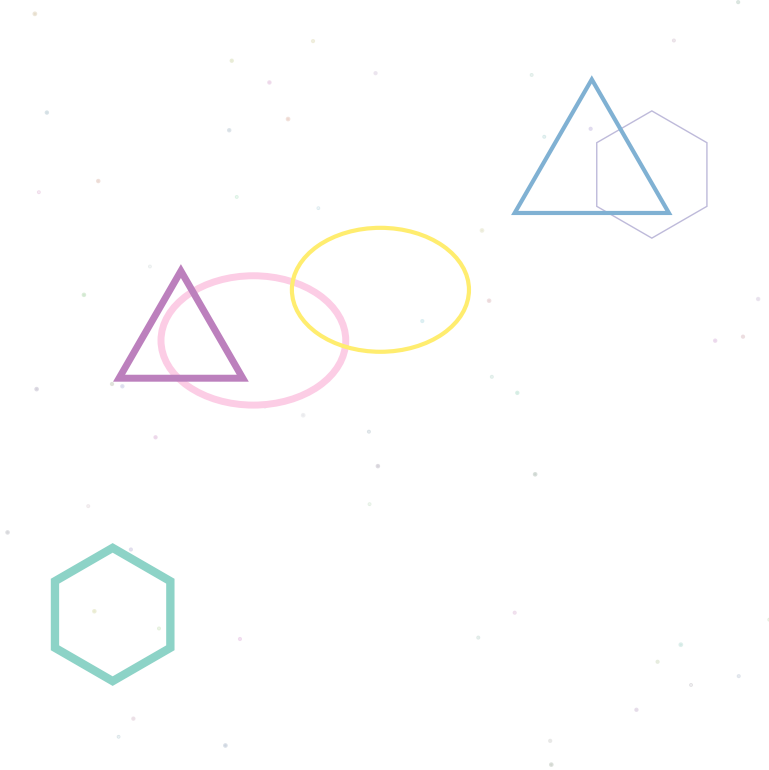[{"shape": "hexagon", "thickness": 3, "radius": 0.43, "center": [0.146, 0.202]}, {"shape": "hexagon", "thickness": 0.5, "radius": 0.41, "center": [0.847, 0.773]}, {"shape": "triangle", "thickness": 1.5, "radius": 0.58, "center": [0.769, 0.781]}, {"shape": "oval", "thickness": 2.5, "radius": 0.6, "center": [0.329, 0.558]}, {"shape": "triangle", "thickness": 2.5, "radius": 0.46, "center": [0.235, 0.555]}, {"shape": "oval", "thickness": 1.5, "radius": 0.57, "center": [0.494, 0.624]}]